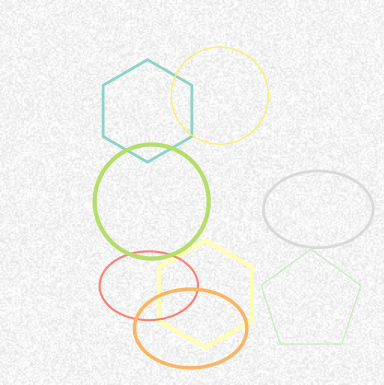[{"shape": "hexagon", "thickness": 2, "radius": 0.67, "center": [0.383, 0.712]}, {"shape": "hexagon", "thickness": 3, "radius": 0.7, "center": [0.534, 0.236]}, {"shape": "oval", "thickness": 1.5, "radius": 0.64, "center": [0.387, 0.258]}, {"shape": "oval", "thickness": 2.5, "radius": 0.73, "center": [0.495, 0.147]}, {"shape": "circle", "thickness": 3, "radius": 0.74, "center": [0.394, 0.477]}, {"shape": "oval", "thickness": 2, "radius": 0.71, "center": [0.827, 0.456]}, {"shape": "pentagon", "thickness": 1, "radius": 0.68, "center": [0.808, 0.217]}, {"shape": "circle", "thickness": 1, "radius": 0.63, "center": [0.571, 0.752]}]